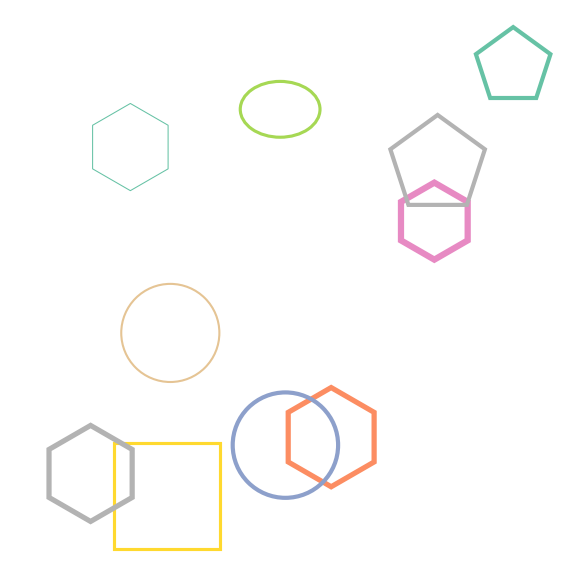[{"shape": "hexagon", "thickness": 0.5, "radius": 0.38, "center": [0.226, 0.744]}, {"shape": "pentagon", "thickness": 2, "radius": 0.34, "center": [0.889, 0.884]}, {"shape": "hexagon", "thickness": 2.5, "radius": 0.43, "center": [0.573, 0.242]}, {"shape": "circle", "thickness": 2, "radius": 0.46, "center": [0.494, 0.228]}, {"shape": "hexagon", "thickness": 3, "radius": 0.33, "center": [0.752, 0.616]}, {"shape": "oval", "thickness": 1.5, "radius": 0.35, "center": [0.485, 0.81]}, {"shape": "square", "thickness": 1.5, "radius": 0.46, "center": [0.289, 0.14]}, {"shape": "circle", "thickness": 1, "radius": 0.42, "center": [0.295, 0.423]}, {"shape": "hexagon", "thickness": 2.5, "radius": 0.42, "center": [0.157, 0.179]}, {"shape": "pentagon", "thickness": 2, "radius": 0.43, "center": [0.758, 0.714]}]